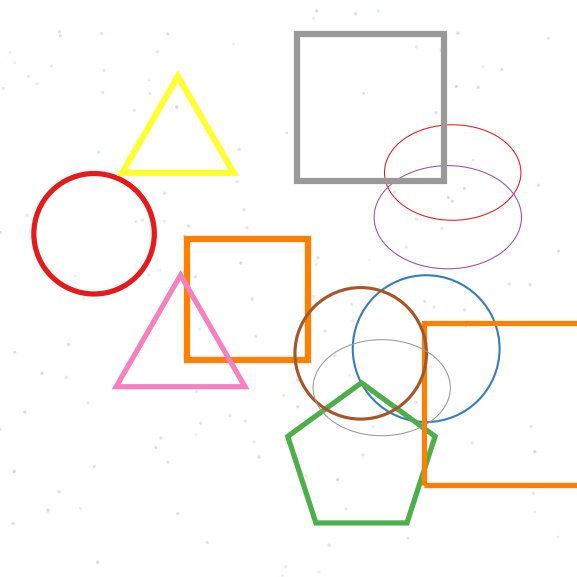[{"shape": "circle", "thickness": 2.5, "radius": 0.52, "center": [0.163, 0.594]}, {"shape": "oval", "thickness": 0.5, "radius": 0.59, "center": [0.784, 0.7]}, {"shape": "circle", "thickness": 1, "radius": 0.64, "center": [0.738, 0.395]}, {"shape": "pentagon", "thickness": 2.5, "radius": 0.67, "center": [0.626, 0.202]}, {"shape": "oval", "thickness": 0.5, "radius": 0.64, "center": [0.775, 0.623]}, {"shape": "square", "thickness": 2.5, "radius": 0.7, "center": [0.875, 0.3]}, {"shape": "square", "thickness": 3, "radius": 0.52, "center": [0.429, 0.481]}, {"shape": "triangle", "thickness": 3, "radius": 0.56, "center": [0.308, 0.756]}, {"shape": "circle", "thickness": 1.5, "radius": 0.57, "center": [0.625, 0.387]}, {"shape": "triangle", "thickness": 2.5, "radius": 0.64, "center": [0.313, 0.394]}, {"shape": "oval", "thickness": 0.5, "radius": 0.59, "center": [0.661, 0.328]}, {"shape": "square", "thickness": 3, "radius": 0.64, "center": [0.641, 0.812]}]